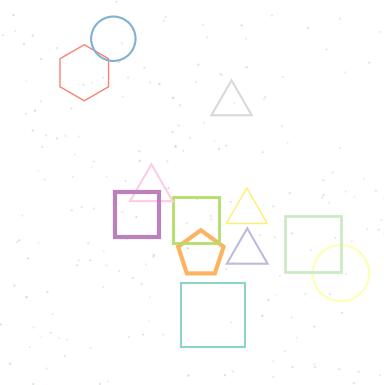[{"shape": "square", "thickness": 1.5, "radius": 0.42, "center": [0.554, 0.183]}, {"shape": "circle", "thickness": 1.5, "radius": 0.37, "center": [0.886, 0.29]}, {"shape": "triangle", "thickness": 1.5, "radius": 0.31, "center": [0.642, 0.346]}, {"shape": "hexagon", "thickness": 1, "radius": 0.36, "center": [0.219, 0.811]}, {"shape": "circle", "thickness": 1.5, "radius": 0.29, "center": [0.294, 0.899]}, {"shape": "pentagon", "thickness": 3, "radius": 0.31, "center": [0.522, 0.34]}, {"shape": "square", "thickness": 2, "radius": 0.3, "center": [0.508, 0.429]}, {"shape": "triangle", "thickness": 1.5, "radius": 0.32, "center": [0.393, 0.509]}, {"shape": "triangle", "thickness": 1.5, "radius": 0.3, "center": [0.601, 0.731]}, {"shape": "square", "thickness": 3, "radius": 0.29, "center": [0.355, 0.443]}, {"shape": "square", "thickness": 2, "radius": 0.36, "center": [0.812, 0.367]}, {"shape": "triangle", "thickness": 1, "radius": 0.31, "center": [0.641, 0.45]}]